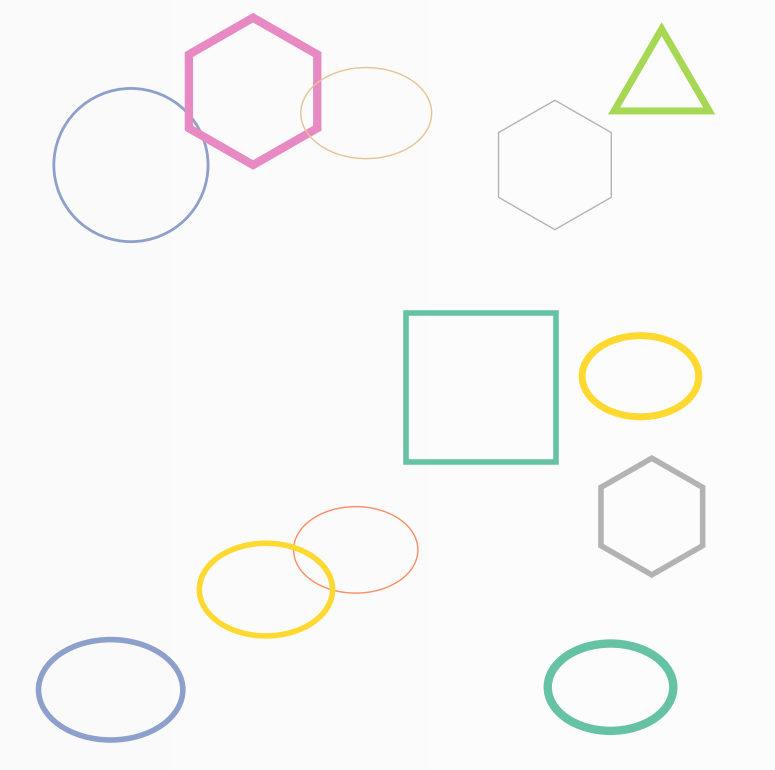[{"shape": "oval", "thickness": 3, "radius": 0.41, "center": [0.788, 0.108]}, {"shape": "square", "thickness": 2, "radius": 0.48, "center": [0.621, 0.497]}, {"shape": "oval", "thickness": 0.5, "radius": 0.4, "center": [0.459, 0.286]}, {"shape": "circle", "thickness": 1, "radius": 0.5, "center": [0.169, 0.786]}, {"shape": "oval", "thickness": 2, "radius": 0.47, "center": [0.143, 0.104]}, {"shape": "hexagon", "thickness": 3, "radius": 0.48, "center": [0.327, 0.881]}, {"shape": "triangle", "thickness": 2.5, "radius": 0.35, "center": [0.854, 0.891]}, {"shape": "oval", "thickness": 2, "radius": 0.43, "center": [0.343, 0.234]}, {"shape": "oval", "thickness": 2.5, "radius": 0.38, "center": [0.826, 0.511]}, {"shape": "oval", "thickness": 0.5, "radius": 0.42, "center": [0.473, 0.853]}, {"shape": "hexagon", "thickness": 0.5, "radius": 0.42, "center": [0.716, 0.786]}, {"shape": "hexagon", "thickness": 2, "radius": 0.38, "center": [0.841, 0.329]}]